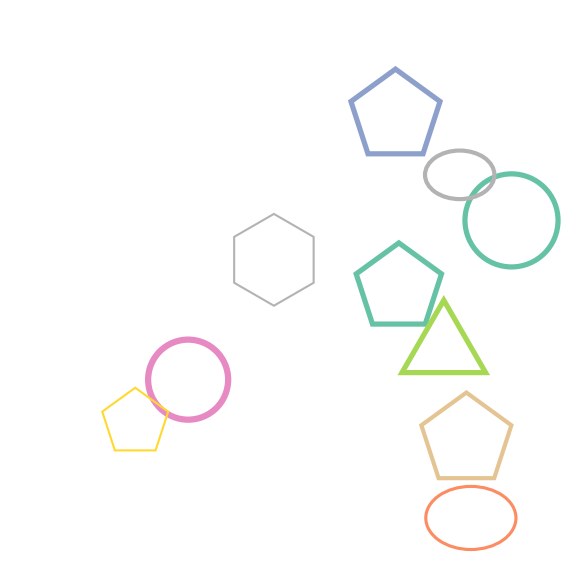[{"shape": "circle", "thickness": 2.5, "radius": 0.4, "center": [0.886, 0.617]}, {"shape": "pentagon", "thickness": 2.5, "radius": 0.39, "center": [0.691, 0.501]}, {"shape": "oval", "thickness": 1.5, "radius": 0.39, "center": [0.815, 0.102]}, {"shape": "pentagon", "thickness": 2.5, "radius": 0.41, "center": [0.685, 0.798]}, {"shape": "circle", "thickness": 3, "radius": 0.35, "center": [0.326, 0.342]}, {"shape": "triangle", "thickness": 2.5, "radius": 0.42, "center": [0.768, 0.396]}, {"shape": "pentagon", "thickness": 1, "radius": 0.3, "center": [0.234, 0.268]}, {"shape": "pentagon", "thickness": 2, "radius": 0.41, "center": [0.808, 0.237]}, {"shape": "oval", "thickness": 2, "radius": 0.3, "center": [0.796, 0.696]}, {"shape": "hexagon", "thickness": 1, "radius": 0.4, "center": [0.474, 0.549]}]